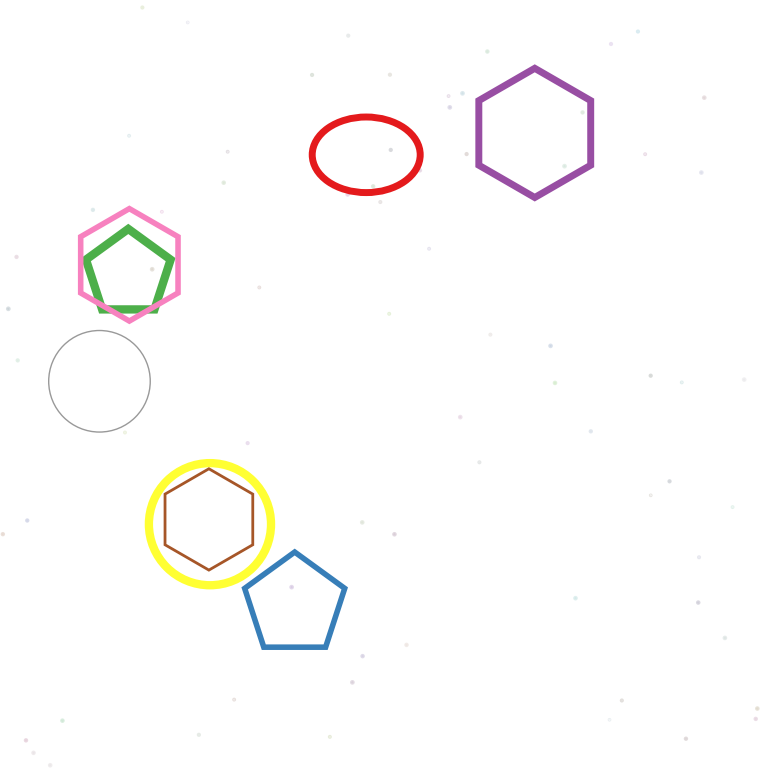[{"shape": "oval", "thickness": 2.5, "radius": 0.35, "center": [0.476, 0.799]}, {"shape": "pentagon", "thickness": 2, "radius": 0.34, "center": [0.383, 0.215]}, {"shape": "pentagon", "thickness": 3, "radius": 0.29, "center": [0.167, 0.645]}, {"shape": "hexagon", "thickness": 2.5, "radius": 0.42, "center": [0.695, 0.827]}, {"shape": "circle", "thickness": 3, "radius": 0.4, "center": [0.273, 0.319]}, {"shape": "hexagon", "thickness": 1, "radius": 0.33, "center": [0.271, 0.325]}, {"shape": "hexagon", "thickness": 2, "radius": 0.36, "center": [0.168, 0.656]}, {"shape": "circle", "thickness": 0.5, "radius": 0.33, "center": [0.129, 0.505]}]